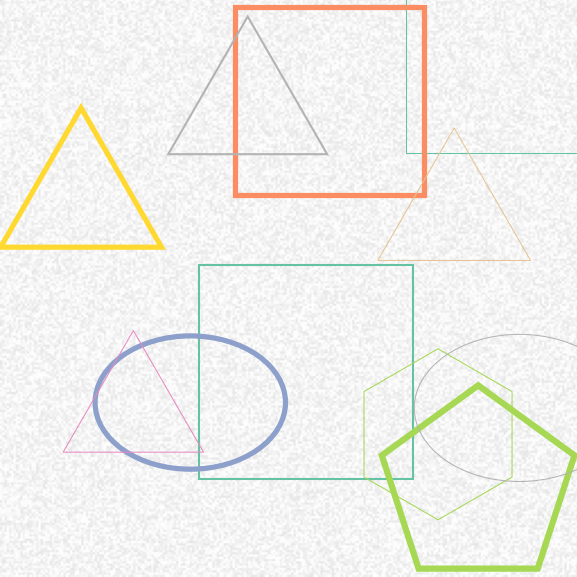[{"shape": "square", "thickness": 0.5, "radius": 0.78, "center": [0.86, 0.891]}, {"shape": "square", "thickness": 1, "radius": 0.93, "center": [0.53, 0.355]}, {"shape": "square", "thickness": 2.5, "radius": 0.81, "center": [0.571, 0.824]}, {"shape": "oval", "thickness": 2.5, "radius": 0.82, "center": [0.33, 0.302]}, {"shape": "triangle", "thickness": 0.5, "radius": 0.7, "center": [0.231, 0.286]}, {"shape": "pentagon", "thickness": 3, "radius": 0.88, "center": [0.828, 0.156]}, {"shape": "hexagon", "thickness": 0.5, "radius": 0.74, "center": [0.758, 0.247]}, {"shape": "triangle", "thickness": 2.5, "radius": 0.8, "center": [0.14, 0.652]}, {"shape": "triangle", "thickness": 0.5, "radius": 0.76, "center": [0.786, 0.625]}, {"shape": "triangle", "thickness": 1, "radius": 0.79, "center": [0.429, 0.812]}, {"shape": "oval", "thickness": 0.5, "radius": 0.91, "center": [0.899, 0.293]}]